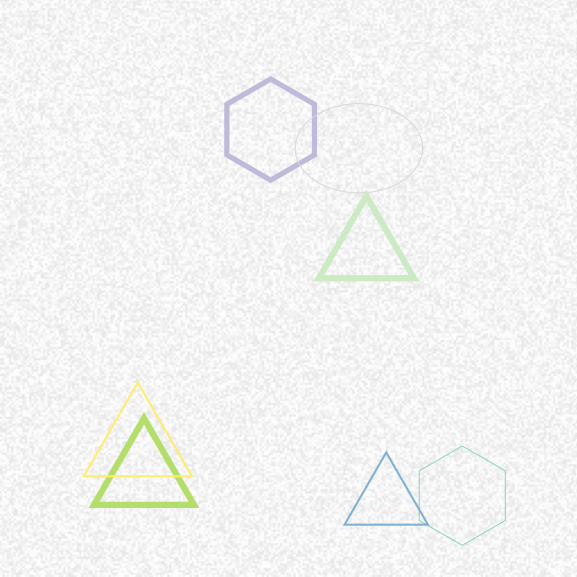[{"shape": "hexagon", "thickness": 0.5, "radius": 0.43, "center": [0.8, 0.141]}, {"shape": "hexagon", "thickness": 2.5, "radius": 0.44, "center": [0.469, 0.775]}, {"shape": "triangle", "thickness": 1, "radius": 0.42, "center": [0.669, 0.132]}, {"shape": "triangle", "thickness": 3, "radius": 0.5, "center": [0.249, 0.175]}, {"shape": "oval", "thickness": 0.5, "radius": 0.55, "center": [0.621, 0.742]}, {"shape": "triangle", "thickness": 3, "radius": 0.48, "center": [0.635, 0.565]}, {"shape": "triangle", "thickness": 1, "radius": 0.54, "center": [0.239, 0.229]}]